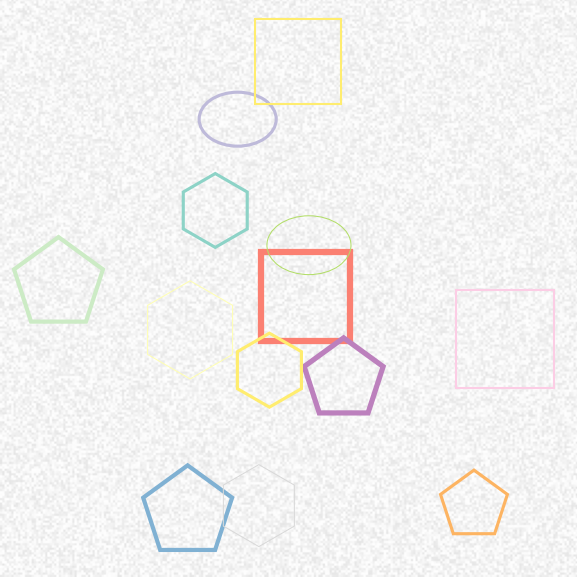[{"shape": "hexagon", "thickness": 1.5, "radius": 0.32, "center": [0.373, 0.635]}, {"shape": "hexagon", "thickness": 0.5, "radius": 0.42, "center": [0.329, 0.428]}, {"shape": "oval", "thickness": 1.5, "radius": 0.33, "center": [0.412, 0.793]}, {"shape": "square", "thickness": 3, "radius": 0.39, "center": [0.529, 0.485]}, {"shape": "pentagon", "thickness": 2, "radius": 0.4, "center": [0.325, 0.112]}, {"shape": "pentagon", "thickness": 1.5, "radius": 0.3, "center": [0.821, 0.124]}, {"shape": "oval", "thickness": 0.5, "radius": 0.36, "center": [0.535, 0.575]}, {"shape": "square", "thickness": 1, "radius": 0.42, "center": [0.874, 0.412]}, {"shape": "hexagon", "thickness": 0.5, "radius": 0.35, "center": [0.448, 0.124]}, {"shape": "pentagon", "thickness": 2.5, "radius": 0.36, "center": [0.595, 0.342]}, {"shape": "pentagon", "thickness": 2, "radius": 0.4, "center": [0.101, 0.508]}, {"shape": "square", "thickness": 1, "radius": 0.37, "center": [0.516, 0.892]}, {"shape": "hexagon", "thickness": 1.5, "radius": 0.32, "center": [0.467, 0.358]}]